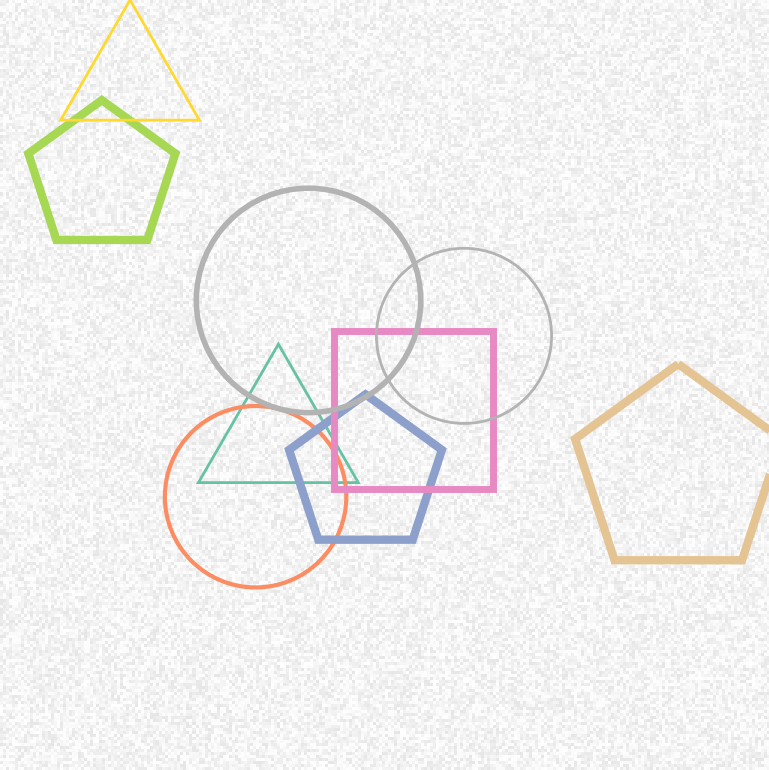[{"shape": "triangle", "thickness": 1, "radius": 0.6, "center": [0.362, 0.433]}, {"shape": "circle", "thickness": 1.5, "radius": 0.59, "center": [0.332, 0.355]}, {"shape": "pentagon", "thickness": 3, "radius": 0.52, "center": [0.475, 0.384]}, {"shape": "square", "thickness": 2.5, "radius": 0.52, "center": [0.537, 0.467]}, {"shape": "pentagon", "thickness": 3, "radius": 0.5, "center": [0.132, 0.77]}, {"shape": "triangle", "thickness": 1, "radius": 0.52, "center": [0.169, 0.896]}, {"shape": "pentagon", "thickness": 3, "radius": 0.7, "center": [0.881, 0.386]}, {"shape": "circle", "thickness": 1, "radius": 0.57, "center": [0.603, 0.564]}, {"shape": "circle", "thickness": 2, "radius": 0.73, "center": [0.401, 0.61]}]